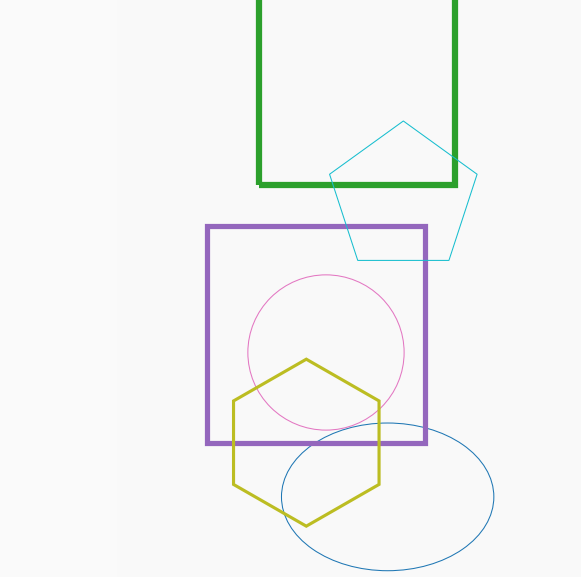[{"shape": "oval", "thickness": 0.5, "radius": 0.91, "center": [0.667, 0.139]}, {"shape": "square", "thickness": 3, "radius": 0.84, "center": [0.614, 0.846]}, {"shape": "square", "thickness": 2.5, "radius": 0.94, "center": [0.543, 0.42]}, {"shape": "circle", "thickness": 0.5, "radius": 0.67, "center": [0.561, 0.389]}, {"shape": "hexagon", "thickness": 1.5, "radius": 0.72, "center": [0.527, 0.233]}, {"shape": "pentagon", "thickness": 0.5, "radius": 0.67, "center": [0.694, 0.656]}]